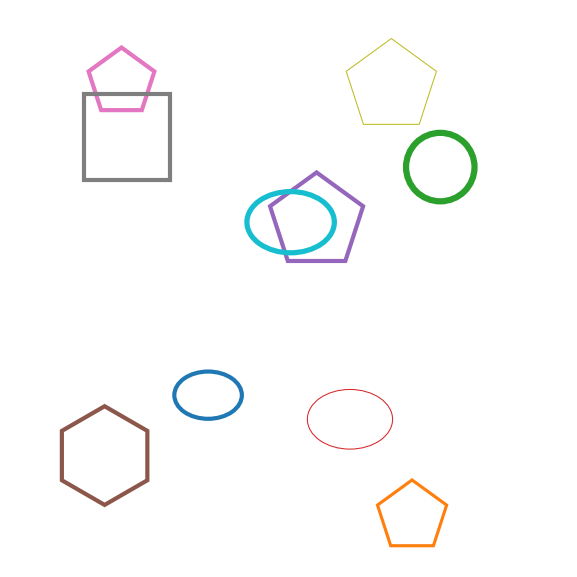[{"shape": "oval", "thickness": 2, "radius": 0.29, "center": [0.36, 0.315]}, {"shape": "pentagon", "thickness": 1.5, "radius": 0.31, "center": [0.714, 0.105]}, {"shape": "circle", "thickness": 3, "radius": 0.3, "center": [0.762, 0.71]}, {"shape": "oval", "thickness": 0.5, "radius": 0.37, "center": [0.606, 0.273]}, {"shape": "pentagon", "thickness": 2, "radius": 0.42, "center": [0.548, 0.616]}, {"shape": "hexagon", "thickness": 2, "radius": 0.43, "center": [0.181, 0.21]}, {"shape": "pentagon", "thickness": 2, "radius": 0.3, "center": [0.21, 0.857]}, {"shape": "square", "thickness": 2, "radius": 0.37, "center": [0.22, 0.762]}, {"shape": "pentagon", "thickness": 0.5, "radius": 0.41, "center": [0.678, 0.85]}, {"shape": "oval", "thickness": 2.5, "radius": 0.38, "center": [0.503, 0.614]}]